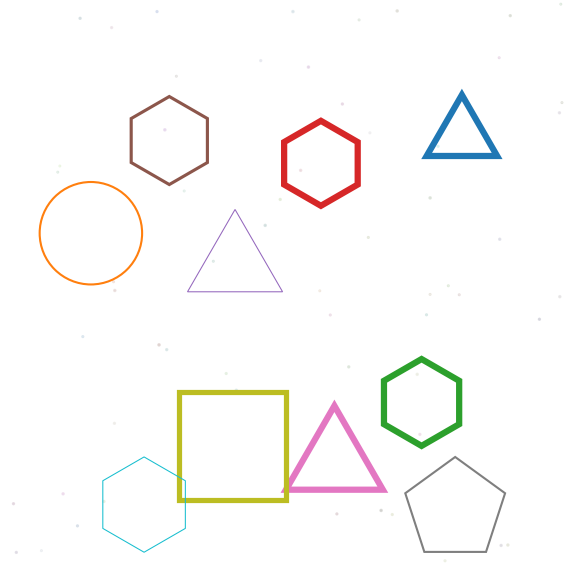[{"shape": "triangle", "thickness": 3, "radius": 0.35, "center": [0.8, 0.764]}, {"shape": "circle", "thickness": 1, "radius": 0.44, "center": [0.157, 0.595]}, {"shape": "hexagon", "thickness": 3, "radius": 0.38, "center": [0.73, 0.302]}, {"shape": "hexagon", "thickness": 3, "radius": 0.37, "center": [0.556, 0.716]}, {"shape": "triangle", "thickness": 0.5, "radius": 0.48, "center": [0.407, 0.541]}, {"shape": "hexagon", "thickness": 1.5, "radius": 0.38, "center": [0.293, 0.756]}, {"shape": "triangle", "thickness": 3, "radius": 0.48, "center": [0.579, 0.2]}, {"shape": "pentagon", "thickness": 1, "radius": 0.45, "center": [0.788, 0.117]}, {"shape": "square", "thickness": 2.5, "radius": 0.46, "center": [0.403, 0.227]}, {"shape": "hexagon", "thickness": 0.5, "radius": 0.41, "center": [0.249, 0.125]}]